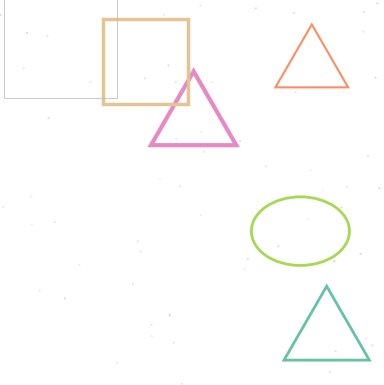[{"shape": "triangle", "thickness": 2, "radius": 0.64, "center": [0.849, 0.129]}, {"shape": "triangle", "thickness": 1.5, "radius": 0.55, "center": [0.81, 0.828]}, {"shape": "triangle", "thickness": 3, "radius": 0.64, "center": [0.503, 0.687]}, {"shape": "oval", "thickness": 2, "radius": 0.64, "center": [0.78, 0.4]}, {"shape": "square", "thickness": 2.5, "radius": 0.55, "center": [0.377, 0.84]}, {"shape": "square", "thickness": 0.5, "radius": 0.73, "center": [0.157, 0.893]}]